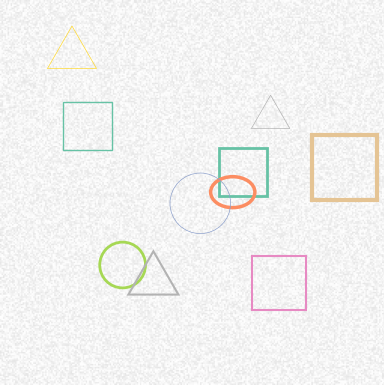[{"shape": "square", "thickness": 2, "radius": 0.31, "center": [0.632, 0.554]}, {"shape": "square", "thickness": 1, "radius": 0.31, "center": [0.227, 0.673]}, {"shape": "oval", "thickness": 2.5, "radius": 0.29, "center": [0.605, 0.501]}, {"shape": "circle", "thickness": 0.5, "radius": 0.39, "center": [0.52, 0.472]}, {"shape": "square", "thickness": 1.5, "radius": 0.35, "center": [0.724, 0.265]}, {"shape": "circle", "thickness": 2, "radius": 0.3, "center": [0.318, 0.312]}, {"shape": "triangle", "thickness": 0.5, "radius": 0.37, "center": [0.187, 0.859]}, {"shape": "square", "thickness": 3, "radius": 0.42, "center": [0.895, 0.565]}, {"shape": "triangle", "thickness": 1.5, "radius": 0.37, "center": [0.398, 0.272]}, {"shape": "triangle", "thickness": 0.5, "radius": 0.29, "center": [0.703, 0.695]}]